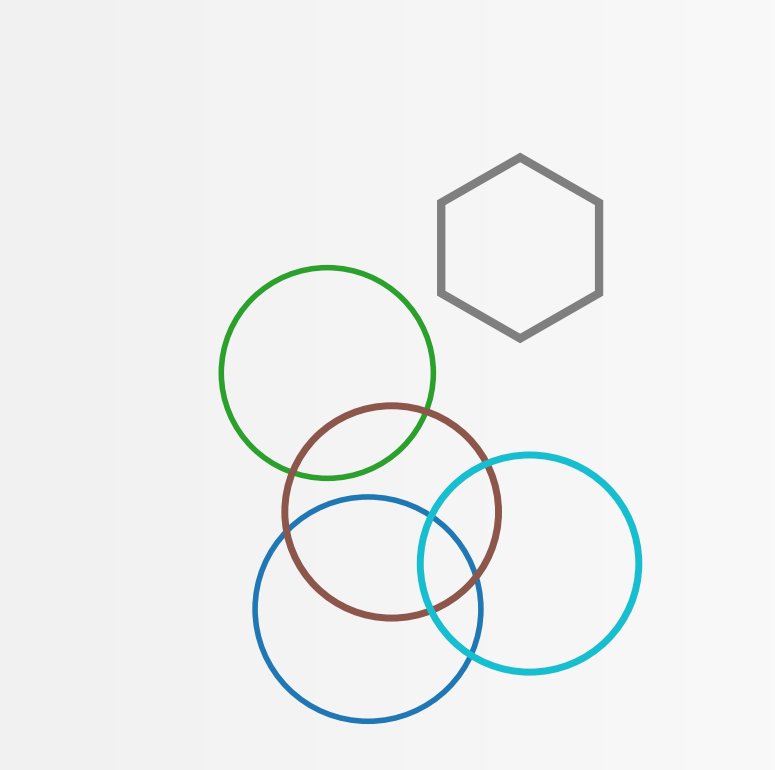[{"shape": "circle", "thickness": 2, "radius": 0.73, "center": [0.475, 0.209]}, {"shape": "circle", "thickness": 2, "radius": 0.68, "center": [0.422, 0.516]}, {"shape": "circle", "thickness": 2.5, "radius": 0.69, "center": [0.505, 0.335]}, {"shape": "hexagon", "thickness": 3, "radius": 0.59, "center": [0.671, 0.678]}, {"shape": "circle", "thickness": 2.5, "radius": 0.71, "center": [0.683, 0.268]}]